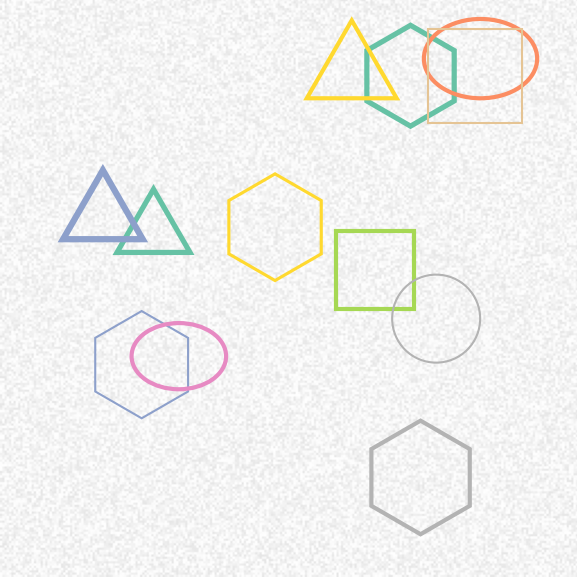[{"shape": "hexagon", "thickness": 2.5, "radius": 0.44, "center": [0.711, 0.868]}, {"shape": "triangle", "thickness": 2.5, "radius": 0.36, "center": [0.266, 0.599]}, {"shape": "oval", "thickness": 2, "radius": 0.49, "center": [0.832, 0.898]}, {"shape": "triangle", "thickness": 3, "radius": 0.4, "center": [0.178, 0.625]}, {"shape": "hexagon", "thickness": 1, "radius": 0.46, "center": [0.245, 0.368]}, {"shape": "oval", "thickness": 2, "radius": 0.41, "center": [0.31, 0.382]}, {"shape": "square", "thickness": 2, "radius": 0.34, "center": [0.649, 0.532]}, {"shape": "hexagon", "thickness": 1.5, "radius": 0.46, "center": [0.476, 0.606]}, {"shape": "triangle", "thickness": 2, "radius": 0.45, "center": [0.609, 0.874]}, {"shape": "square", "thickness": 1, "radius": 0.41, "center": [0.823, 0.867]}, {"shape": "circle", "thickness": 1, "radius": 0.38, "center": [0.755, 0.447]}, {"shape": "hexagon", "thickness": 2, "radius": 0.49, "center": [0.728, 0.172]}]